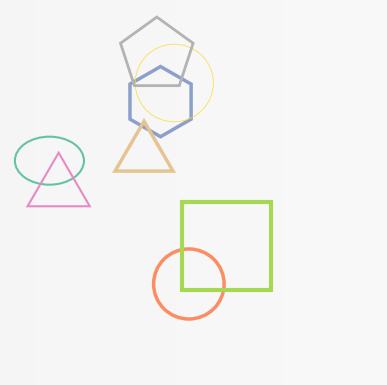[{"shape": "oval", "thickness": 1.5, "radius": 0.45, "center": [0.128, 0.583]}, {"shape": "circle", "thickness": 2.5, "radius": 0.45, "center": [0.487, 0.262]}, {"shape": "hexagon", "thickness": 2.5, "radius": 0.46, "center": [0.414, 0.736]}, {"shape": "triangle", "thickness": 1.5, "radius": 0.46, "center": [0.151, 0.511]}, {"shape": "square", "thickness": 3, "radius": 0.57, "center": [0.584, 0.362]}, {"shape": "circle", "thickness": 0.5, "radius": 0.5, "center": [0.45, 0.784]}, {"shape": "triangle", "thickness": 2.5, "radius": 0.43, "center": [0.372, 0.599]}, {"shape": "pentagon", "thickness": 2, "radius": 0.49, "center": [0.405, 0.857]}]